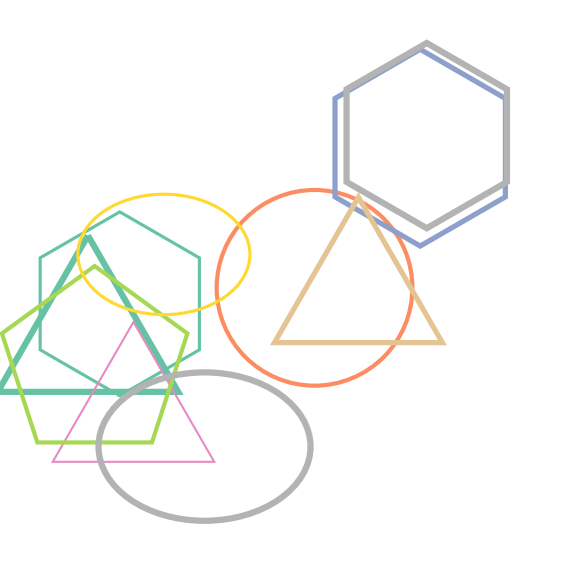[{"shape": "triangle", "thickness": 3, "radius": 0.9, "center": [0.152, 0.411]}, {"shape": "hexagon", "thickness": 1.5, "radius": 0.8, "center": [0.207, 0.473]}, {"shape": "circle", "thickness": 2, "radius": 0.85, "center": [0.545, 0.501]}, {"shape": "hexagon", "thickness": 2.5, "radius": 0.85, "center": [0.728, 0.743]}, {"shape": "triangle", "thickness": 1, "radius": 0.81, "center": [0.231, 0.28]}, {"shape": "pentagon", "thickness": 2, "radius": 0.84, "center": [0.164, 0.37]}, {"shape": "oval", "thickness": 1.5, "radius": 0.74, "center": [0.284, 0.559]}, {"shape": "triangle", "thickness": 2.5, "radius": 0.84, "center": [0.621, 0.49]}, {"shape": "oval", "thickness": 3, "radius": 0.92, "center": [0.354, 0.226]}, {"shape": "hexagon", "thickness": 3, "radius": 0.8, "center": [0.739, 0.764]}]